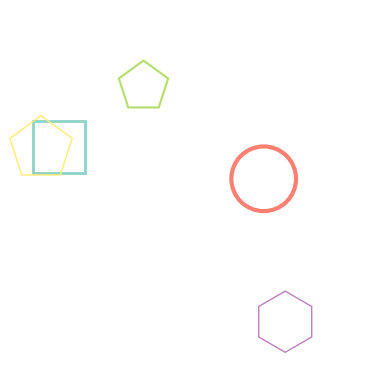[{"shape": "square", "thickness": 2, "radius": 0.34, "center": [0.154, 0.619]}, {"shape": "circle", "thickness": 3, "radius": 0.42, "center": [0.685, 0.536]}, {"shape": "pentagon", "thickness": 1.5, "radius": 0.34, "center": [0.373, 0.775]}, {"shape": "hexagon", "thickness": 1, "radius": 0.4, "center": [0.741, 0.164]}, {"shape": "pentagon", "thickness": 1, "radius": 0.43, "center": [0.107, 0.614]}]